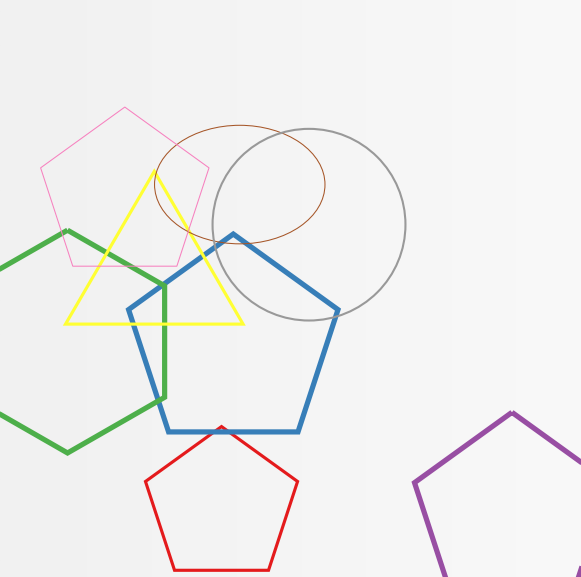[{"shape": "pentagon", "thickness": 1.5, "radius": 0.69, "center": [0.381, 0.123]}, {"shape": "pentagon", "thickness": 2.5, "radius": 0.95, "center": [0.401, 0.404]}, {"shape": "hexagon", "thickness": 2.5, "radius": 0.96, "center": [0.116, 0.408]}, {"shape": "pentagon", "thickness": 2.5, "radius": 0.88, "center": [0.881, 0.109]}, {"shape": "triangle", "thickness": 1.5, "radius": 0.88, "center": [0.265, 0.526]}, {"shape": "oval", "thickness": 0.5, "radius": 0.73, "center": [0.412, 0.68]}, {"shape": "pentagon", "thickness": 0.5, "radius": 0.76, "center": [0.215, 0.661]}, {"shape": "circle", "thickness": 1, "radius": 0.83, "center": [0.532, 0.61]}]